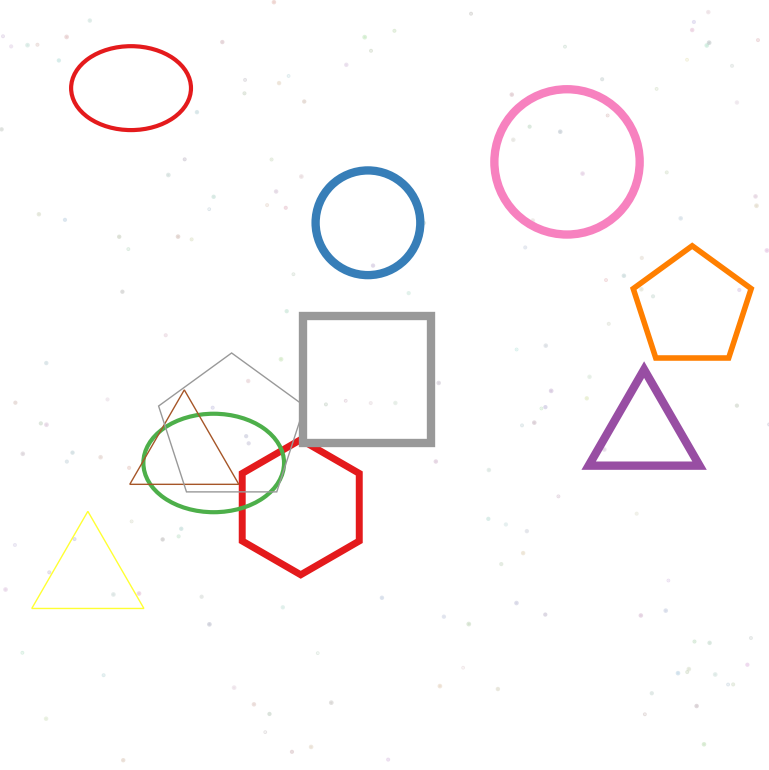[{"shape": "oval", "thickness": 1.5, "radius": 0.39, "center": [0.17, 0.886]}, {"shape": "hexagon", "thickness": 2.5, "radius": 0.44, "center": [0.391, 0.341]}, {"shape": "circle", "thickness": 3, "radius": 0.34, "center": [0.478, 0.711]}, {"shape": "oval", "thickness": 1.5, "radius": 0.46, "center": [0.278, 0.399]}, {"shape": "triangle", "thickness": 3, "radius": 0.42, "center": [0.837, 0.437]}, {"shape": "pentagon", "thickness": 2, "radius": 0.4, "center": [0.899, 0.6]}, {"shape": "triangle", "thickness": 0.5, "radius": 0.42, "center": [0.114, 0.252]}, {"shape": "triangle", "thickness": 0.5, "radius": 0.41, "center": [0.239, 0.412]}, {"shape": "circle", "thickness": 3, "radius": 0.47, "center": [0.736, 0.79]}, {"shape": "pentagon", "thickness": 0.5, "radius": 0.5, "center": [0.301, 0.442]}, {"shape": "square", "thickness": 3, "radius": 0.42, "center": [0.477, 0.507]}]